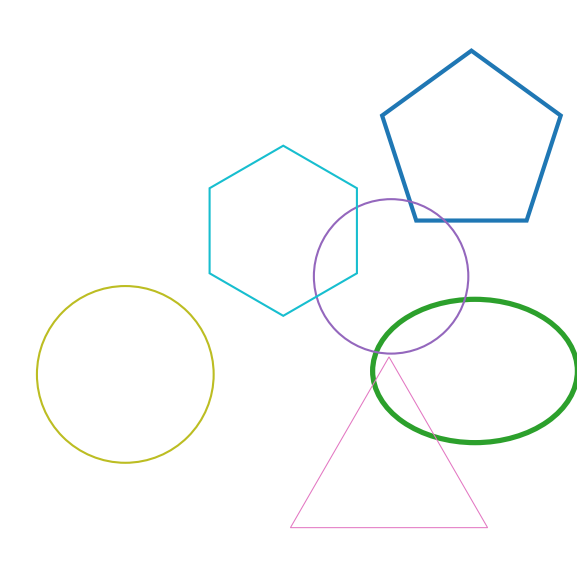[{"shape": "pentagon", "thickness": 2, "radius": 0.81, "center": [0.816, 0.749]}, {"shape": "oval", "thickness": 2.5, "radius": 0.89, "center": [0.823, 0.357]}, {"shape": "circle", "thickness": 1, "radius": 0.67, "center": [0.677, 0.521]}, {"shape": "triangle", "thickness": 0.5, "radius": 0.99, "center": [0.674, 0.184]}, {"shape": "circle", "thickness": 1, "radius": 0.77, "center": [0.217, 0.351]}, {"shape": "hexagon", "thickness": 1, "radius": 0.74, "center": [0.49, 0.6]}]